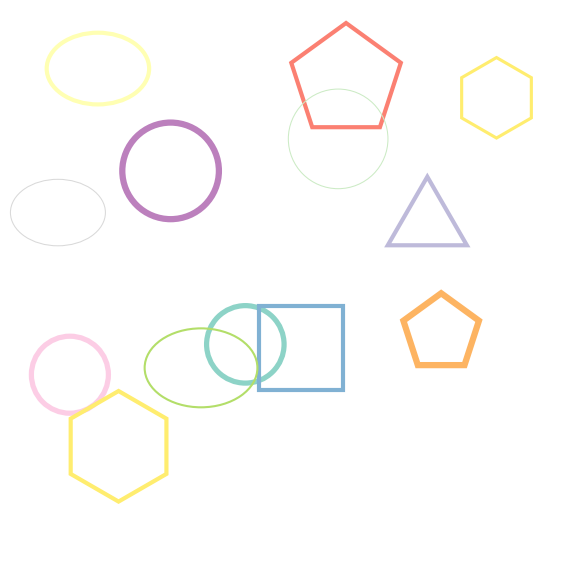[{"shape": "circle", "thickness": 2.5, "radius": 0.34, "center": [0.425, 0.403]}, {"shape": "oval", "thickness": 2, "radius": 0.44, "center": [0.17, 0.88]}, {"shape": "triangle", "thickness": 2, "radius": 0.4, "center": [0.74, 0.614]}, {"shape": "pentagon", "thickness": 2, "radius": 0.5, "center": [0.599, 0.86]}, {"shape": "square", "thickness": 2, "radius": 0.36, "center": [0.521, 0.397]}, {"shape": "pentagon", "thickness": 3, "radius": 0.34, "center": [0.764, 0.423]}, {"shape": "oval", "thickness": 1, "radius": 0.49, "center": [0.348, 0.362]}, {"shape": "circle", "thickness": 2.5, "radius": 0.33, "center": [0.121, 0.35]}, {"shape": "oval", "thickness": 0.5, "radius": 0.41, "center": [0.1, 0.631]}, {"shape": "circle", "thickness": 3, "radius": 0.42, "center": [0.295, 0.703]}, {"shape": "circle", "thickness": 0.5, "radius": 0.43, "center": [0.586, 0.759]}, {"shape": "hexagon", "thickness": 2, "radius": 0.48, "center": [0.205, 0.226]}, {"shape": "hexagon", "thickness": 1.5, "radius": 0.35, "center": [0.86, 0.83]}]